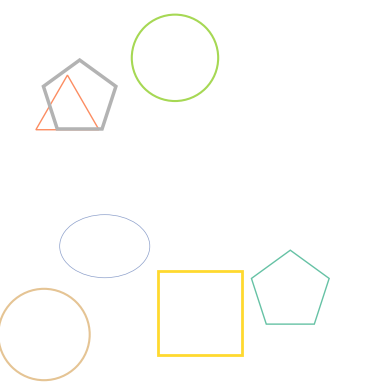[{"shape": "pentagon", "thickness": 1, "radius": 0.53, "center": [0.754, 0.244]}, {"shape": "triangle", "thickness": 1, "radius": 0.47, "center": [0.175, 0.71]}, {"shape": "oval", "thickness": 0.5, "radius": 0.59, "center": [0.272, 0.361]}, {"shape": "circle", "thickness": 1.5, "radius": 0.56, "center": [0.454, 0.85]}, {"shape": "square", "thickness": 2, "radius": 0.55, "center": [0.519, 0.188]}, {"shape": "circle", "thickness": 1.5, "radius": 0.59, "center": [0.114, 0.131]}, {"shape": "pentagon", "thickness": 2.5, "radius": 0.49, "center": [0.207, 0.745]}]